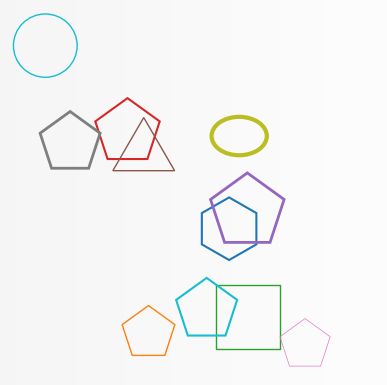[{"shape": "hexagon", "thickness": 1.5, "radius": 0.41, "center": [0.591, 0.406]}, {"shape": "pentagon", "thickness": 1, "radius": 0.36, "center": [0.383, 0.135]}, {"shape": "square", "thickness": 1, "radius": 0.42, "center": [0.64, 0.175]}, {"shape": "pentagon", "thickness": 1.5, "radius": 0.44, "center": [0.329, 0.658]}, {"shape": "pentagon", "thickness": 2, "radius": 0.5, "center": [0.638, 0.451]}, {"shape": "triangle", "thickness": 1, "radius": 0.46, "center": [0.371, 0.603]}, {"shape": "pentagon", "thickness": 0.5, "radius": 0.34, "center": [0.787, 0.104]}, {"shape": "pentagon", "thickness": 2, "radius": 0.41, "center": [0.181, 0.629]}, {"shape": "oval", "thickness": 3, "radius": 0.36, "center": [0.617, 0.647]}, {"shape": "circle", "thickness": 1, "radius": 0.41, "center": [0.117, 0.881]}, {"shape": "pentagon", "thickness": 1.5, "radius": 0.41, "center": [0.533, 0.195]}]